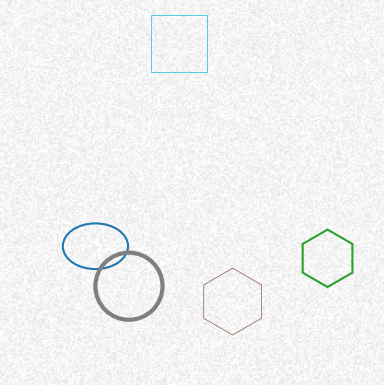[{"shape": "oval", "thickness": 1.5, "radius": 0.42, "center": [0.248, 0.36]}, {"shape": "hexagon", "thickness": 1.5, "radius": 0.37, "center": [0.851, 0.329]}, {"shape": "hexagon", "thickness": 0.5, "radius": 0.43, "center": [0.604, 0.217]}, {"shape": "circle", "thickness": 3, "radius": 0.44, "center": [0.335, 0.257]}, {"shape": "square", "thickness": 0.5, "radius": 0.37, "center": [0.465, 0.887]}]